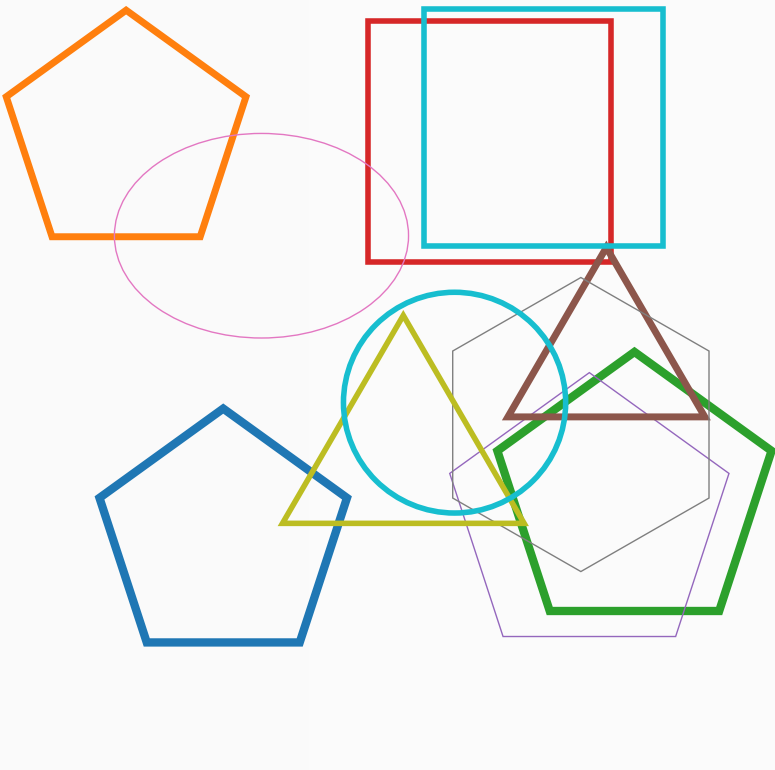[{"shape": "pentagon", "thickness": 3, "radius": 0.84, "center": [0.288, 0.301]}, {"shape": "pentagon", "thickness": 2.5, "radius": 0.81, "center": [0.163, 0.824]}, {"shape": "pentagon", "thickness": 3, "radius": 0.93, "center": [0.819, 0.357]}, {"shape": "square", "thickness": 2, "radius": 0.78, "center": [0.632, 0.816]}, {"shape": "pentagon", "thickness": 0.5, "radius": 0.95, "center": [0.76, 0.327]}, {"shape": "triangle", "thickness": 2.5, "radius": 0.73, "center": [0.782, 0.532]}, {"shape": "oval", "thickness": 0.5, "radius": 0.95, "center": [0.337, 0.694]}, {"shape": "hexagon", "thickness": 0.5, "radius": 0.95, "center": [0.749, 0.449]}, {"shape": "triangle", "thickness": 2, "radius": 0.9, "center": [0.52, 0.41]}, {"shape": "circle", "thickness": 2, "radius": 0.72, "center": [0.587, 0.477]}, {"shape": "square", "thickness": 2, "radius": 0.77, "center": [0.701, 0.834]}]